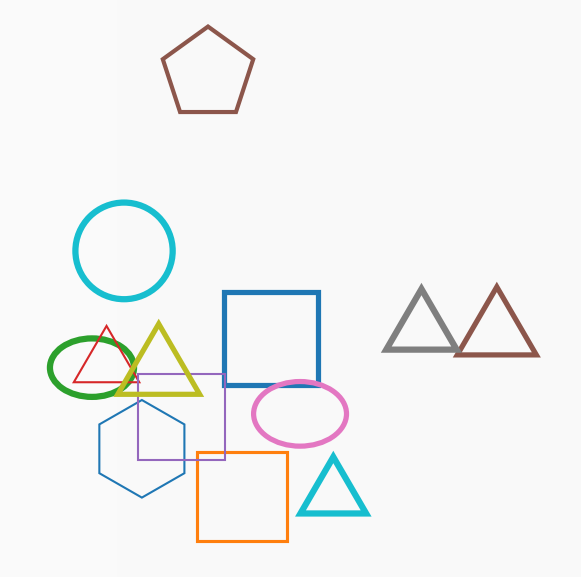[{"shape": "hexagon", "thickness": 1, "radius": 0.42, "center": [0.244, 0.222]}, {"shape": "square", "thickness": 2.5, "radius": 0.4, "center": [0.466, 0.413]}, {"shape": "square", "thickness": 1.5, "radius": 0.39, "center": [0.416, 0.139]}, {"shape": "oval", "thickness": 3, "radius": 0.36, "center": [0.158, 0.363]}, {"shape": "triangle", "thickness": 1, "radius": 0.33, "center": [0.183, 0.37]}, {"shape": "square", "thickness": 1, "radius": 0.37, "center": [0.312, 0.277]}, {"shape": "pentagon", "thickness": 2, "radius": 0.41, "center": [0.358, 0.871]}, {"shape": "triangle", "thickness": 2.5, "radius": 0.39, "center": [0.855, 0.424]}, {"shape": "oval", "thickness": 2.5, "radius": 0.4, "center": [0.516, 0.283]}, {"shape": "triangle", "thickness": 3, "radius": 0.35, "center": [0.725, 0.429]}, {"shape": "triangle", "thickness": 2.5, "radius": 0.41, "center": [0.273, 0.357]}, {"shape": "circle", "thickness": 3, "radius": 0.42, "center": [0.213, 0.565]}, {"shape": "triangle", "thickness": 3, "radius": 0.33, "center": [0.573, 0.143]}]